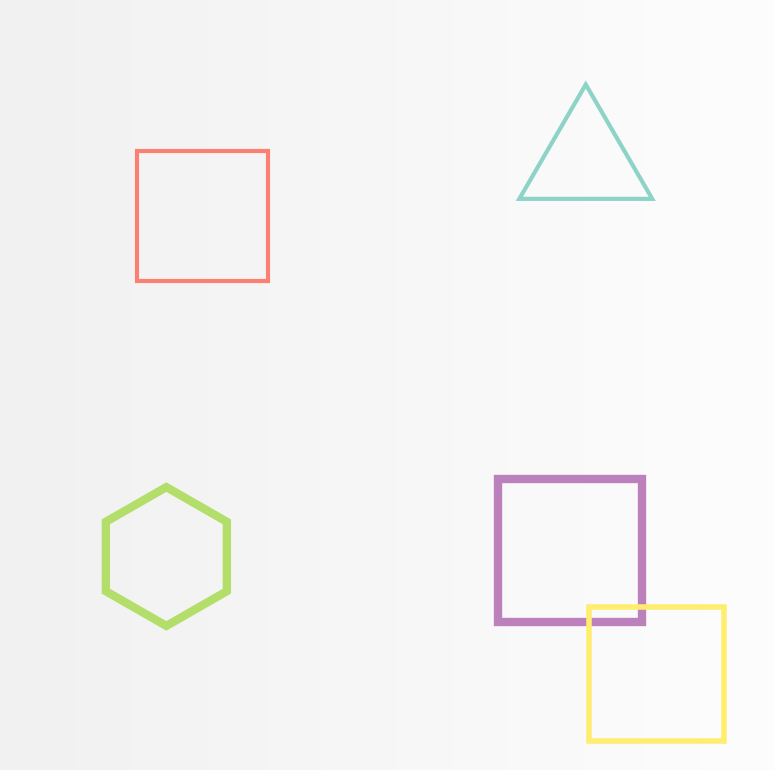[{"shape": "triangle", "thickness": 1.5, "radius": 0.5, "center": [0.756, 0.791]}, {"shape": "square", "thickness": 1.5, "radius": 0.42, "center": [0.262, 0.719]}, {"shape": "hexagon", "thickness": 3, "radius": 0.45, "center": [0.215, 0.277]}, {"shape": "square", "thickness": 3, "radius": 0.46, "center": [0.736, 0.285]}, {"shape": "square", "thickness": 2, "radius": 0.44, "center": [0.847, 0.124]}]